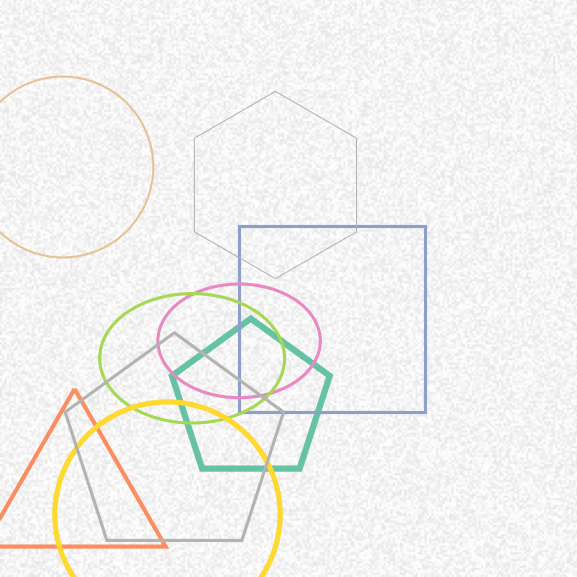[{"shape": "pentagon", "thickness": 3, "radius": 0.72, "center": [0.434, 0.304]}, {"shape": "triangle", "thickness": 2, "radius": 0.91, "center": [0.129, 0.144]}, {"shape": "square", "thickness": 1.5, "radius": 0.8, "center": [0.575, 0.447]}, {"shape": "oval", "thickness": 1.5, "radius": 0.7, "center": [0.414, 0.409]}, {"shape": "oval", "thickness": 1.5, "radius": 0.8, "center": [0.333, 0.379]}, {"shape": "circle", "thickness": 2.5, "radius": 0.98, "center": [0.29, 0.108]}, {"shape": "circle", "thickness": 1, "radius": 0.78, "center": [0.109, 0.71]}, {"shape": "pentagon", "thickness": 1.5, "radius": 0.99, "center": [0.302, 0.224]}, {"shape": "hexagon", "thickness": 0.5, "radius": 0.81, "center": [0.477, 0.679]}]